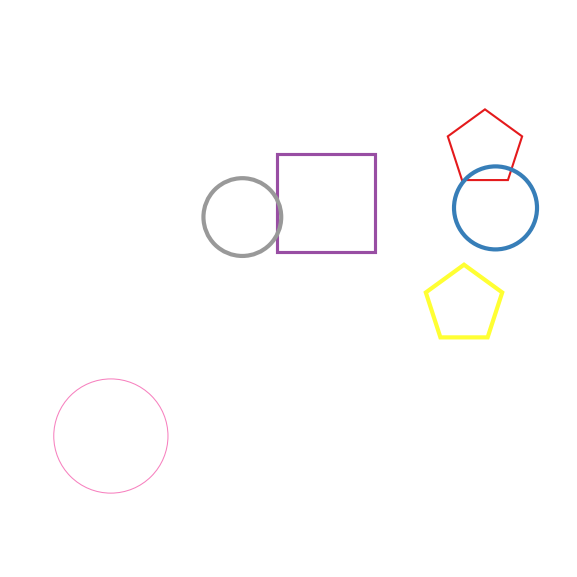[{"shape": "pentagon", "thickness": 1, "radius": 0.34, "center": [0.84, 0.742]}, {"shape": "circle", "thickness": 2, "radius": 0.36, "center": [0.858, 0.639]}, {"shape": "square", "thickness": 1.5, "radius": 0.42, "center": [0.564, 0.648]}, {"shape": "pentagon", "thickness": 2, "radius": 0.35, "center": [0.803, 0.471]}, {"shape": "circle", "thickness": 0.5, "radius": 0.49, "center": [0.192, 0.244]}, {"shape": "circle", "thickness": 2, "radius": 0.34, "center": [0.42, 0.623]}]